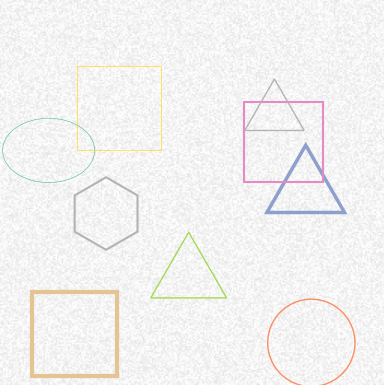[{"shape": "oval", "thickness": 0.5, "radius": 0.6, "center": [0.126, 0.609]}, {"shape": "circle", "thickness": 1, "radius": 0.57, "center": [0.809, 0.109]}, {"shape": "triangle", "thickness": 2.5, "radius": 0.58, "center": [0.794, 0.506]}, {"shape": "square", "thickness": 1.5, "radius": 0.52, "center": [0.736, 0.631]}, {"shape": "triangle", "thickness": 1, "radius": 0.57, "center": [0.49, 0.283]}, {"shape": "square", "thickness": 0.5, "radius": 0.54, "center": [0.309, 0.719]}, {"shape": "square", "thickness": 3, "radius": 0.55, "center": [0.193, 0.132]}, {"shape": "triangle", "thickness": 1, "radius": 0.45, "center": [0.713, 0.706]}, {"shape": "hexagon", "thickness": 1.5, "radius": 0.47, "center": [0.276, 0.445]}]